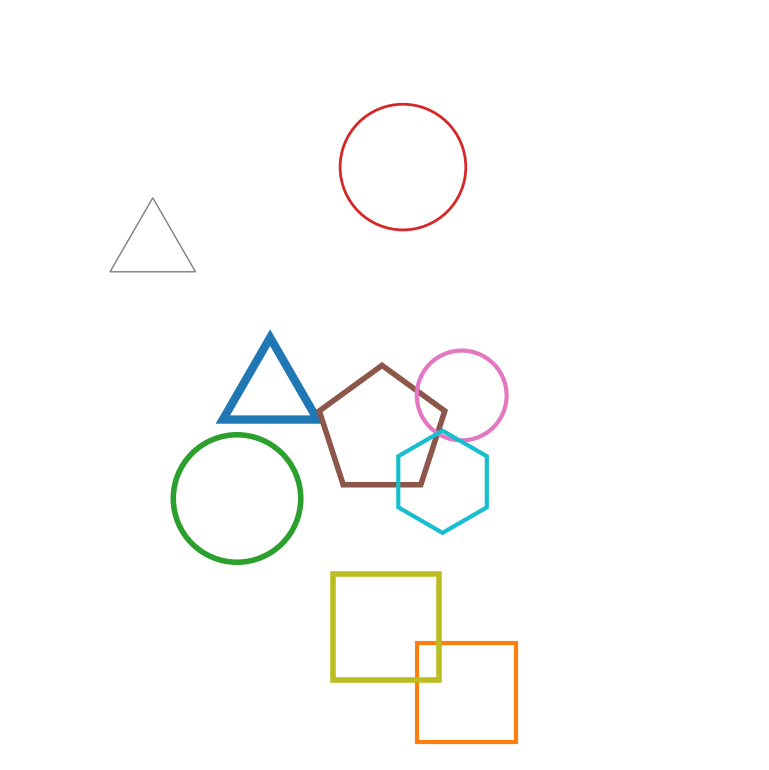[{"shape": "triangle", "thickness": 3, "radius": 0.35, "center": [0.351, 0.491]}, {"shape": "square", "thickness": 1.5, "radius": 0.32, "center": [0.605, 0.1]}, {"shape": "circle", "thickness": 2, "radius": 0.41, "center": [0.308, 0.353]}, {"shape": "circle", "thickness": 1, "radius": 0.41, "center": [0.523, 0.783]}, {"shape": "pentagon", "thickness": 2, "radius": 0.43, "center": [0.496, 0.44]}, {"shape": "circle", "thickness": 1.5, "radius": 0.29, "center": [0.6, 0.486]}, {"shape": "triangle", "thickness": 0.5, "radius": 0.32, "center": [0.198, 0.679]}, {"shape": "square", "thickness": 2, "radius": 0.34, "center": [0.501, 0.186]}, {"shape": "hexagon", "thickness": 1.5, "radius": 0.33, "center": [0.575, 0.374]}]